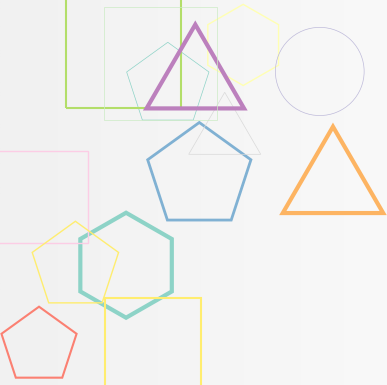[{"shape": "pentagon", "thickness": 0.5, "radius": 0.56, "center": [0.433, 0.778]}, {"shape": "hexagon", "thickness": 3, "radius": 0.68, "center": [0.325, 0.311]}, {"shape": "hexagon", "thickness": 1, "radius": 0.53, "center": [0.628, 0.883]}, {"shape": "circle", "thickness": 0.5, "radius": 0.57, "center": [0.825, 0.814]}, {"shape": "pentagon", "thickness": 1.5, "radius": 0.51, "center": [0.101, 0.101]}, {"shape": "pentagon", "thickness": 2, "radius": 0.7, "center": [0.514, 0.542]}, {"shape": "triangle", "thickness": 3, "radius": 0.75, "center": [0.859, 0.521]}, {"shape": "square", "thickness": 1.5, "radius": 0.74, "center": [0.32, 0.869]}, {"shape": "square", "thickness": 1, "radius": 0.6, "center": [0.106, 0.488]}, {"shape": "triangle", "thickness": 0.5, "radius": 0.54, "center": [0.58, 0.653]}, {"shape": "triangle", "thickness": 3, "radius": 0.73, "center": [0.504, 0.791]}, {"shape": "square", "thickness": 0.5, "radius": 0.73, "center": [0.414, 0.835]}, {"shape": "pentagon", "thickness": 1, "radius": 0.59, "center": [0.195, 0.308]}, {"shape": "square", "thickness": 1.5, "radius": 0.61, "center": [0.395, 0.102]}]